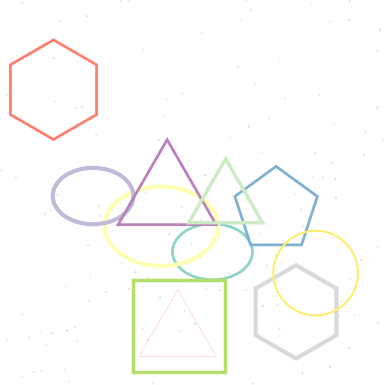[{"shape": "oval", "thickness": 2, "radius": 0.52, "center": [0.552, 0.346]}, {"shape": "oval", "thickness": 3, "radius": 0.74, "center": [0.419, 0.412]}, {"shape": "oval", "thickness": 3, "radius": 0.52, "center": [0.242, 0.491]}, {"shape": "hexagon", "thickness": 2, "radius": 0.65, "center": [0.139, 0.767]}, {"shape": "pentagon", "thickness": 2, "radius": 0.56, "center": [0.717, 0.455]}, {"shape": "square", "thickness": 2.5, "radius": 0.6, "center": [0.465, 0.154]}, {"shape": "triangle", "thickness": 0.5, "radius": 0.58, "center": [0.462, 0.132]}, {"shape": "hexagon", "thickness": 3, "radius": 0.61, "center": [0.769, 0.19]}, {"shape": "triangle", "thickness": 2, "radius": 0.74, "center": [0.434, 0.49]}, {"shape": "triangle", "thickness": 2.5, "radius": 0.55, "center": [0.586, 0.477]}, {"shape": "circle", "thickness": 1.5, "radius": 0.55, "center": [0.82, 0.291]}]